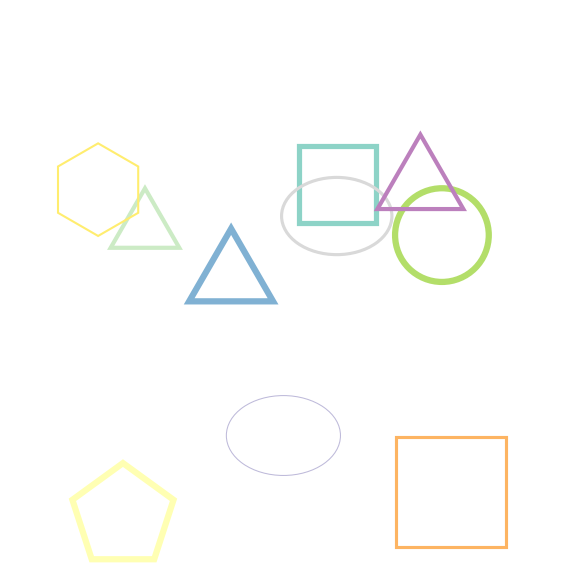[{"shape": "square", "thickness": 2.5, "radius": 0.33, "center": [0.585, 0.679]}, {"shape": "pentagon", "thickness": 3, "radius": 0.46, "center": [0.213, 0.105]}, {"shape": "oval", "thickness": 0.5, "radius": 0.49, "center": [0.491, 0.245]}, {"shape": "triangle", "thickness": 3, "radius": 0.42, "center": [0.4, 0.519]}, {"shape": "square", "thickness": 1.5, "radius": 0.48, "center": [0.78, 0.147]}, {"shape": "circle", "thickness": 3, "radius": 0.41, "center": [0.765, 0.592]}, {"shape": "oval", "thickness": 1.5, "radius": 0.48, "center": [0.583, 0.625]}, {"shape": "triangle", "thickness": 2, "radius": 0.43, "center": [0.728, 0.68]}, {"shape": "triangle", "thickness": 2, "radius": 0.34, "center": [0.251, 0.604]}, {"shape": "hexagon", "thickness": 1, "radius": 0.4, "center": [0.17, 0.671]}]